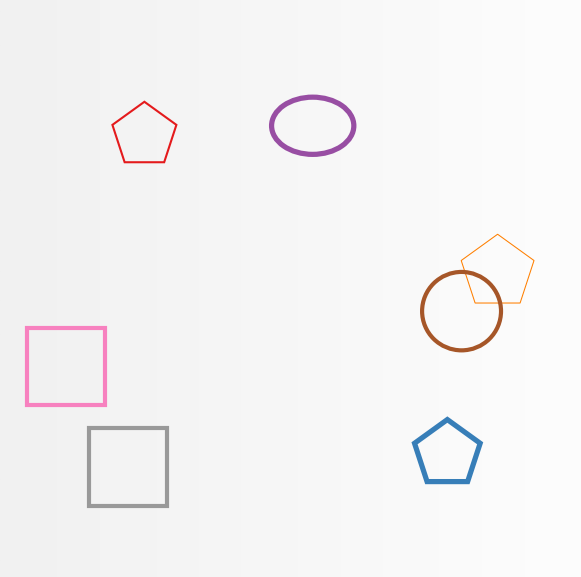[{"shape": "pentagon", "thickness": 1, "radius": 0.29, "center": [0.248, 0.765]}, {"shape": "pentagon", "thickness": 2.5, "radius": 0.3, "center": [0.77, 0.213]}, {"shape": "oval", "thickness": 2.5, "radius": 0.35, "center": [0.538, 0.781]}, {"shape": "pentagon", "thickness": 0.5, "radius": 0.33, "center": [0.856, 0.528]}, {"shape": "circle", "thickness": 2, "radius": 0.34, "center": [0.794, 0.46]}, {"shape": "square", "thickness": 2, "radius": 0.34, "center": [0.114, 0.364]}, {"shape": "square", "thickness": 2, "radius": 0.34, "center": [0.22, 0.191]}]